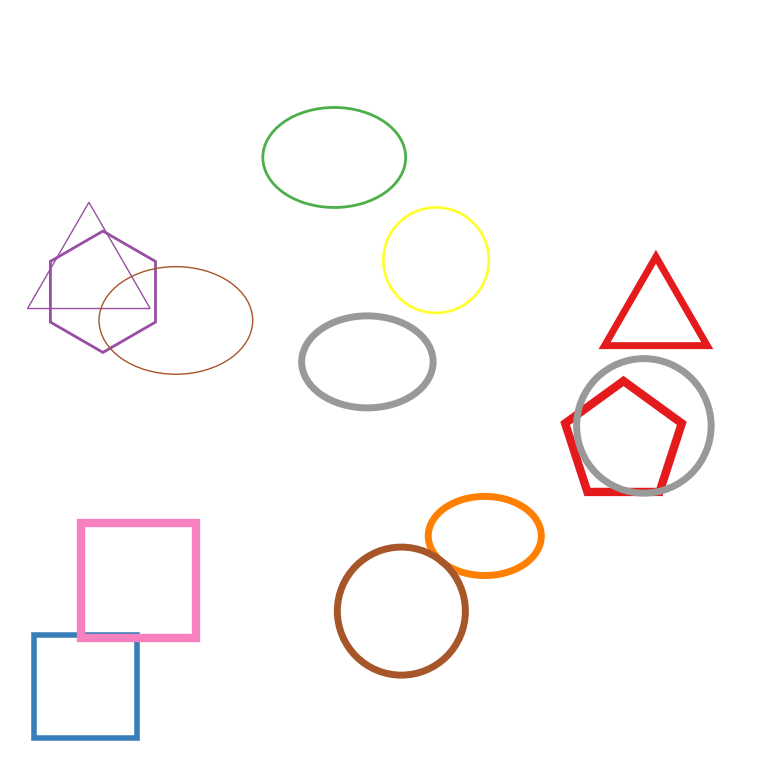[{"shape": "pentagon", "thickness": 3, "radius": 0.4, "center": [0.81, 0.426]}, {"shape": "triangle", "thickness": 2.5, "radius": 0.38, "center": [0.852, 0.59]}, {"shape": "square", "thickness": 2, "radius": 0.33, "center": [0.111, 0.108]}, {"shape": "oval", "thickness": 1, "radius": 0.46, "center": [0.434, 0.795]}, {"shape": "triangle", "thickness": 0.5, "radius": 0.46, "center": [0.115, 0.645]}, {"shape": "hexagon", "thickness": 1, "radius": 0.39, "center": [0.134, 0.621]}, {"shape": "oval", "thickness": 2.5, "radius": 0.37, "center": [0.63, 0.304]}, {"shape": "circle", "thickness": 1, "radius": 0.34, "center": [0.566, 0.662]}, {"shape": "circle", "thickness": 2.5, "radius": 0.42, "center": [0.521, 0.206]}, {"shape": "oval", "thickness": 0.5, "radius": 0.5, "center": [0.228, 0.584]}, {"shape": "square", "thickness": 3, "radius": 0.37, "center": [0.179, 0.246]}, {"shape": "circle", "thickness": 2.5, "radius": 0.44, "center": [0.836, 0.447]}, {"shape": "oval", "thickness": 2.5, "radius": 0.43, "center": [0.477, 0.53]}]